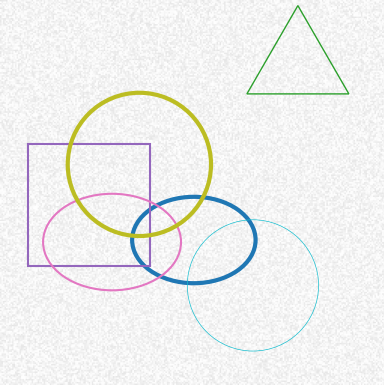[{"shape": "oval", "thickness": 3, "radius": 0.8, "center": [0.504, 0.377]}, {"shape": "triangle", "thickness": 1, "radius": 0.76, "center": [0.774, 0.833]}, {"shape": "square", "thickness": 1.5, "radius": 0.79, "center": [0.232, 0.468]}, {"shape": "oval", "thickness": 1.5, "radius": 0.9, "center": [0.291, 0.371]}, {"shape": "circle", "thickness": 3, "radius": 0.93, "center": [0.362, 0.573]}, {"shape": "circle", "thickness": 0.5, "radius": 0.85, "center": [0.657, 0.259]}]